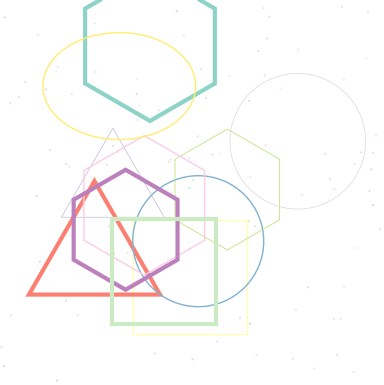[{"shape": "hexagon", "thickness": 3, "radius": 0.97, "center": [0.39, 0.88]}, {"shape": "square", "thickness": 1, "radius": 0.74, "center": [0.493, 0.28]}, {"shape": "triangle", "thickness": 0.5, "radius": 0.77, "center": [0.293, 0.513]}, {"shape": "triangle", "thickness": 3, "radius": 0.98, "center": [0.245, 0.333]}, {"shape": "circle", "thickness": 1, "radius": 0.85, "center": [0.515, 0.373]}, {"shape": "hexagon", "thickness": 0.5, "radius": 0.79, "center": [0.59, 0.508]}, {"shape": "hexagon", "thickness": 1, "radius": 0.91, "center": [0.375, 0.467]}, {"shape": "circle", "thickness": 0.5, "radius": 0.88, "center": [0.773, 0.633]}, {"shape": "hexagon", "thickness": 3, "radius": 0.78, "center": [0.326, 0.403]}, {"shape": "square", "thickness": 3, "radius": 0.68, "center": [0.426, 0.294]}, {"shape": "oval", "thickness": 1, "radius": 0.99, "center": [0.31, 0.776]}]